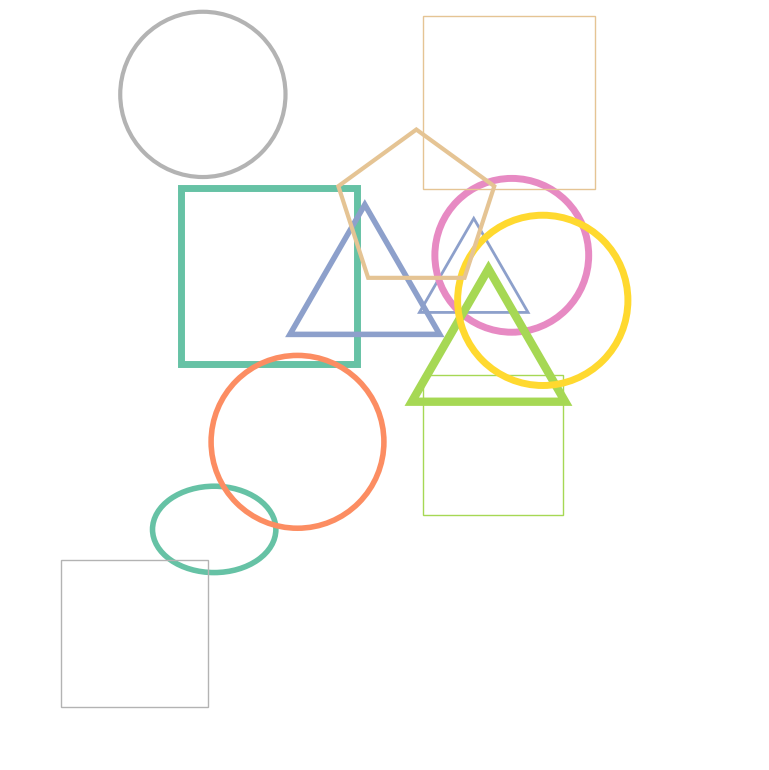[{"shape": "square", "thickness": 2.5, "radius": 0.57, "center": [0.35, 0.641]}, {"shape": "oval", "thickness": 2, "radius": 0.4, "center": [0.278, 0.312]}, {"shape": "circle", "thickness": 2, "radius": 0.56, "center": [0.386, 0.426]}, {"shape": "triangle", "thickness": 1, "radius": 0.41, "center": [0.615, 0.635]}, {"shape": "triangle", "thickness": 2, "radius": 0.56, "center": [0.474, 0.622]}, {"shape": "circle", "thickness": 2.5, "radius": 0.5, "center": [0.665, 0.668]}, {"shape": "triangle", "thickness": 3, "radius": 0.58, "center": [0.634, 0.536]}, {"shape": "square", "thickness": 0.5, "radius": 0.45, "center": [0.64, 0.423]}, {"shape": "circle", "thickness": 2.5, "radius": 0.55, "center": [0.705, 0.61]}, {"shape": "square", "thickness": 0.5, "radius": 0.56, "center": [0.661, 0.867]}, {"shape": "pentagon", "thickness": 1.5, "radius": 0.53, "center": [0.541, 0.725]}, {"shape": "circle", "thickness": 1.5, "radius": 0.54, "center": [0.263, 0.877]}, {"shape": "square", "thickness": 0.5, "radius": 0.48, "center": [0.175, 0.177]}]